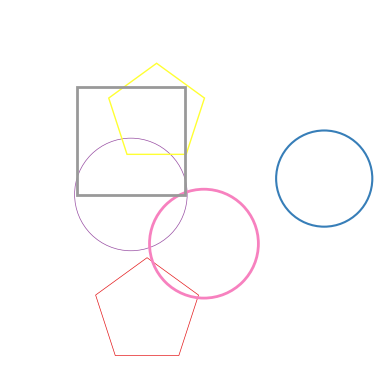[{"shape": "pentagon", "thickness": 0.5, "radius": 0.7, "center": [0.382, 0.19]}, {"shape": "circle", "thickness": 1.5, "radius": 0.62, "center": [0.842, 0.536]}, {"shape": "circle", "thickness": 0.5, "radius": 0.73, "center": [0.34, 0.495]}, {"shape": "pentagon", "thickness": 1, "radius": 0.65, "center": [0.407, 0.705]}, {"shape": "circle", "thickness": 2, "radius": 0.71, "center": [0.53, 0.367]}, {"shape": "square", "thickness": 2, "radius": 0.7, "center": [0.34, 0.634]}]